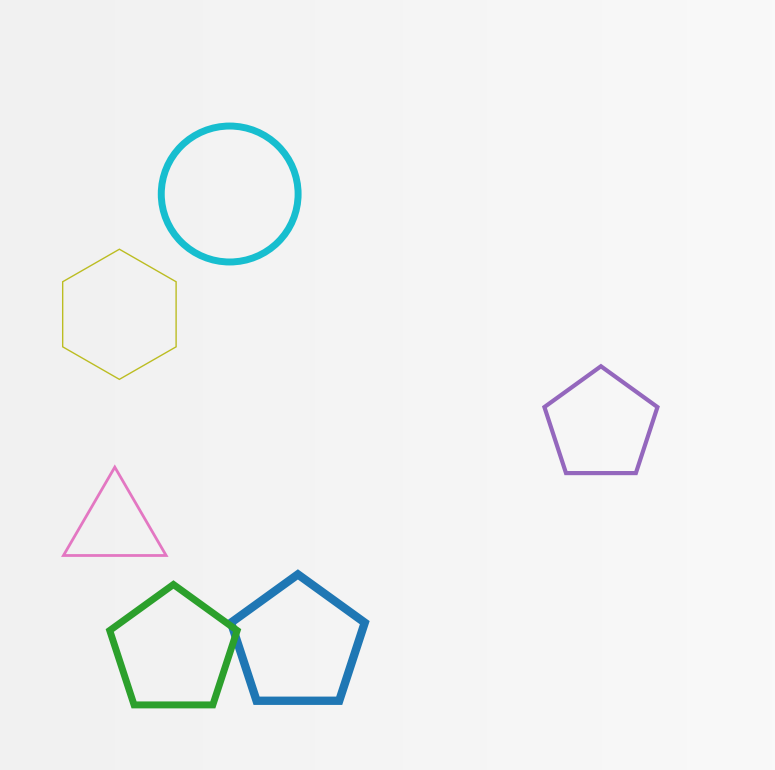[{"shape": "pentagon", "thickness": 3, "radius": 0.45, "center": [0.384, 0.163]}, {"shape": "pentagon", "thickness": 2.5, "radius": 0.43, "center": [0.224, 0.154]}, {"shape": "pentagon", "thickness": 1.5, "radius": 0.38, "center": [0.775, 0.448]}, {"shape": "triangle", "thickness": 1, "radius": 0.38, "center": [0.148, 0.317]}, {"shape": "hexagon", "thickness": 0.5, "radius": 0.42, "center": [0.154, 0.592]}, {"shape": "circle", "thickness": 2.5, "radius": 0.44, "center": [0.296, 0.748]}]